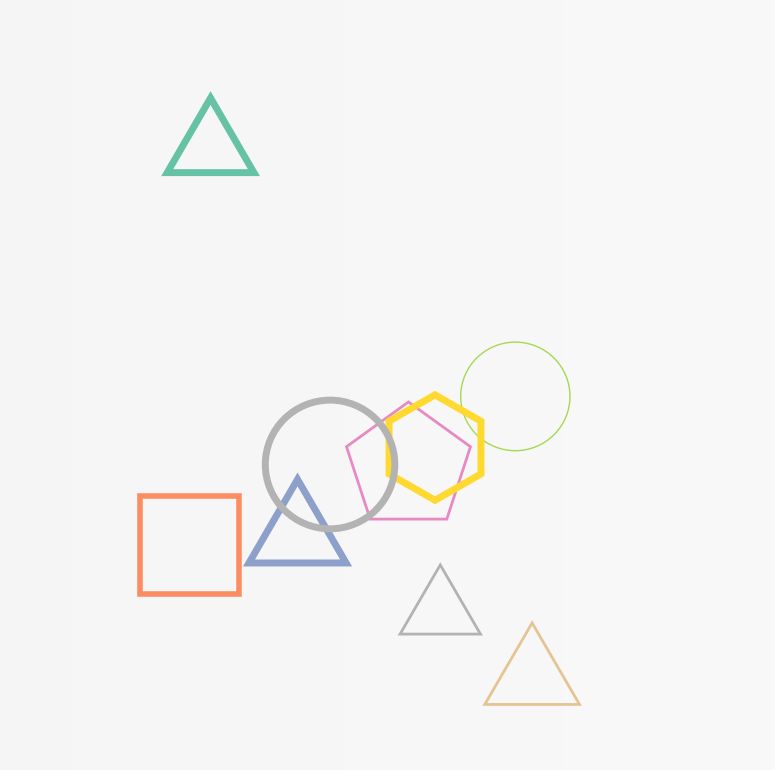[{"shape": "triangle", "thickness": 2.5, "radius": 0.32, "center": [0.272, 0.808]}, {"shape": "square", "thickness": 2, "radius": 0.32, "center": [0.244, 0.292]}, {"shape": "triangle", "thickness": 2.5, "radius": 0.36, "center": [0.384, 0.305]}, {"shape": "pentagon", "thickness": 1, "radius": 0.42, "center": [0.527, 0.394]}, {"shape": "circle", "thickness": 0.5, "radius": 0.35, "center": [0.665, 0.485]}, {"shape": "hexagon", "thickness": 2.5, "radius": 0.34, "center": [0.561, 0.419]}, {"shape": "triangle", "thickness": 1, "radius": 0.35, "center": [0.687, 0.12]}, {"shape": "circle", "thickness": 2.5, "radius": 0.42, "center": [0.426, 0.397]}, {"shape": "triangle", "thickness": 1, "radius": 0.3, "center": [0.568, 0.206]}]